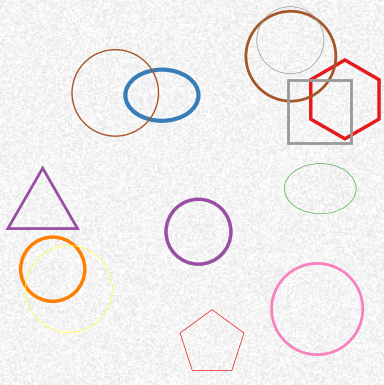[{"shape": "pentagon", "thickness": 0.5, "radius": 0.44, "center": [0.551, 0.108]}, {"shape": "hexagon", "thickness": 2.5, "radius": 0.51, "center": [0.896, 0.742]}, {"shape": "oval", "thickness": 3, "radius": 0.47, "center": [0.421, 0.753]}, {"shape": "oval", "thickness": 0.5, "radius": 0.47, "center": [0.832, 0.51]}, {"shape": "circle", "thickness": 2.5, "radius": 0.42, "center": [0.516, 0.398]}, {"shape": "triangle", "thickness": 2, "radius": 0.52, "center": [0.111, 0.459]}, {"shape": "circle", "thickness": 2.5, "radius": 0.42, "center": [0.137, 0.301]}, {"shape": "circle", "thickness": 0.5, "radius": 0.56, "center": [0.179, 0.249]}, {"shape": "circle", "thickness": 1, "radius": 0.56, "center": [0.299, 0.759]}, {"shape": "circle", "thickness": 2, "radius": 0.58, "center": [0.756, 0.854]}, {"shape": "circle", "thickness": 2, "radius": 0.59, "center": [0.824, 0.197]}, {"shape": "circle", "thickness": 0.5, "radius": 0.44, "center": [0.754, 0.896]}, {"shape": "square", "thickness": 2, "radius": 0.41, "center": [0.83, 0.71]}]